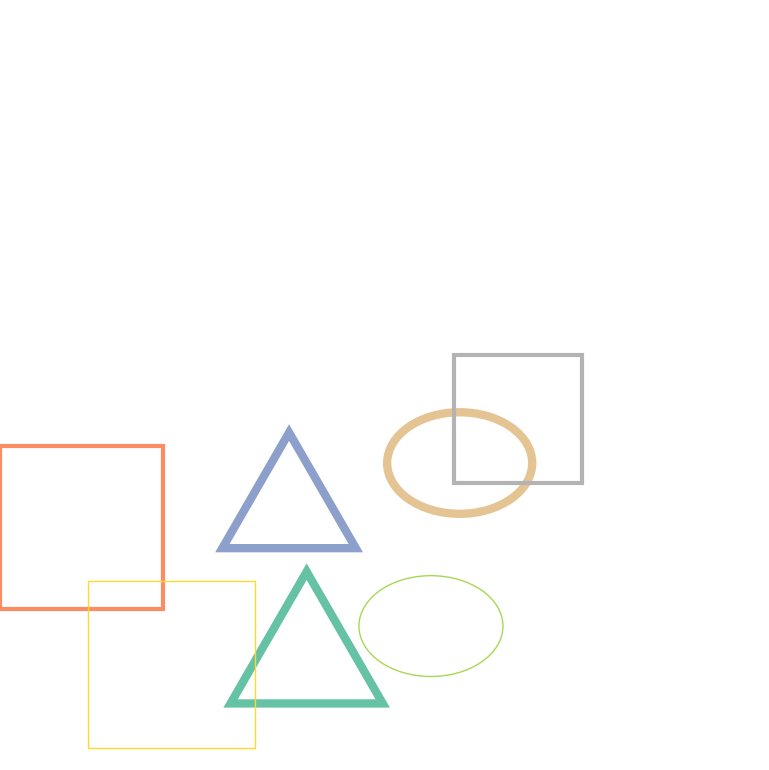[{"shape": "triangle", "thickness": 3, "radius": 0.57, "center": [0.398, 0.143]}, {"shape": "square", "thickness": 1.5, "radius": 0.53, "center": [0.105, 0.315]}, {"shape": "triangle", "thickness": 3, "radius": 0.5, "center": [0.375, 0.338]}, {"shape": "oval", "thickness": 0.5, "radius": 0.47, "center": [0.56, 0.187]}, {"shape": "square", "thickness": 0.5, "radius": 0.54, "center": [0.223, 0.137]}, {"shape": "oval", "thickness": 3, "radius": 0.47, "center": [0.597, 0.399]}, {"shape": "square", "thickness": 1.5, "radius": 0.42, "center": [0.673, 0.456]}]